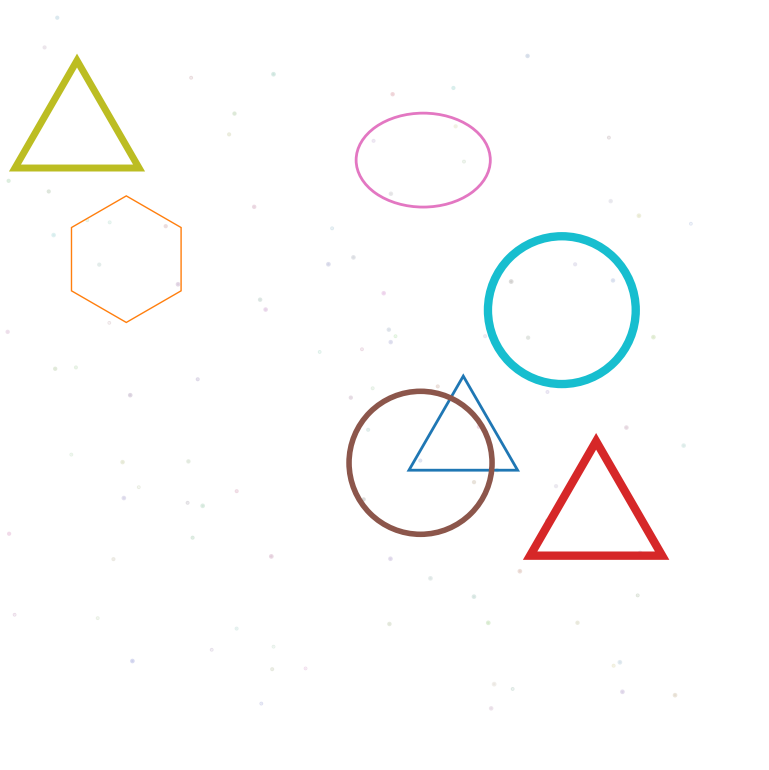[{"shape": "triangle", "thickness": 1, "radius": 0.41, "center": [0.602, 0.43]}, {"shape": "hexagon", "thickness": 0.5, "radius": 0.41, "center": [0.164, 0.663]}, {"shape": "triangle", "thickness": 3, "radius": 0.49, "center": [0.774, 0.328]}, {"shape": "circle", "thickness": 2, "radius": 0.46, "center": [0.546, 0.399]}, {"shape": "oval", "thickness": 1, "radius": 0.44, "center": [0.55, 0.792]}, {"shape": "triangle", "thickness": 2.5, "radius": 0.47, "center": [0.1, 0.828]}, {"shape": "circle", "thickness": 3, "radius": 0.48, "center": [0.73, 0.597]}]